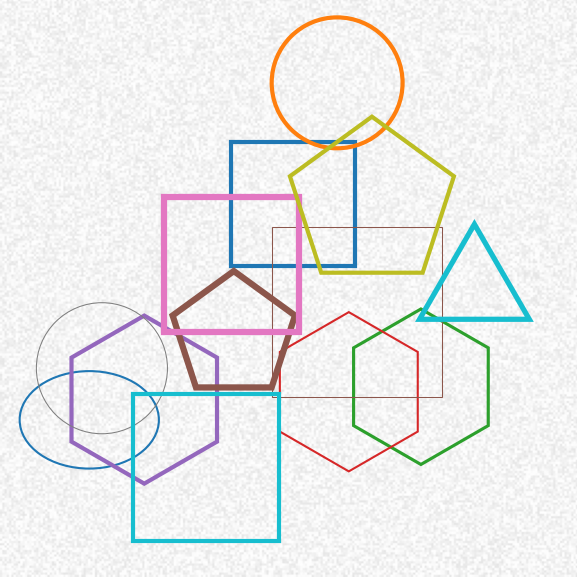[{"shape": "square", "thickness": 2, "radius": 0.53, "center": [0.508, 0.646]}, {"shape": "oval", "thickness": 1, "radius": 0.6, "center": [0.155, 0.272]}, {"shape": "circle", "thickness": 2, "radius": 0.57, "center": [0.584, 0.856]}, {"shape": "hexagon", "thickness": 1.5, "radius": 0.67, "center": [0.729, 0.329]}, {"shape": "hexagon", "thickness": 1, "radius": 0.69, "center": [0.604, 0.321]}, {"shape": "hexagon", "thickness": 2, "radius": 0.73, "center": [0.25, 0.307]}, {"shape": "pentagon", "thickness": 3, "radius": 0.56, "center": [0.405, 0.418]}, {"shape": "square", "thickness": 0.5, "radius": 0.74, "center": [0.618, 0.459]}, {"shape": "square", "thickness": 3, "radius": 0.59, "center": [0.401, 0.541]}, {"shape": "circle", "thickness": 0.5, "radius": 0.57, "center": [0.176, 0.362]}, {"shape": "pentagon", "thickness": 2, "radius": 0.75, "center": [0.644, 0.648]}, {"shape": "square", "thickness": 2, "radius": 0.63, "center": [0.356, 0.189]}, {"shape": "triangle", "thickness": 2.5, "radius": 0.55, "center": [0.821, 0.501]}]